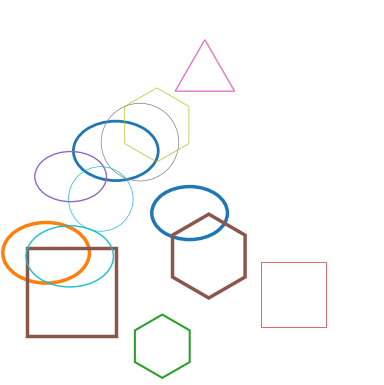[{"shape": "oval", "thickness": 2, "radius": 0.55, "center": [0.301, 0.608]}, {"shape": "oval", "thickness": 2.5, "radius": 0.49, "center": [0.492, 0.447]}, {"shape": "oval", "thickness": 2.5, "radius": 0.56, "center": [0.12, 0.343]}, {"shape": "hexagon", "thickness": 1.5, "radius": 0.41, "center": [0.422, 0.101]}, {"shape": "square", "thickness": 0.5, "radius": 0.42, "center": [0.762, 0.236]}, {"shape": "oval", "thickness": 1, "radius": 0.47, "center": [0.183, 0.541]}, {"shape": "hexagon", "thickness": 2.5, "radius": 0.54, "center": [0.542, 0.335]}, {"shape": "square", "thickness": 2.5, "radius": 0.58, "center": [0.186, 0.241]}, {"shape": "triangle", "thickness": 1, "radius": 0.45, "center": [0.532, 0.808]}, {"shape": "circle", "thickness": 0.5, "radius": 0.5, "center": [0.364, 0.631]}, {"shape": "hexagon", "thickness": 0.5, "radius": 0.48, "center": [0.407, 0.675]}, {"shape": "circle", "thickness": 0.5, "radius": 0.42, "center": [0.262, 0.483]}, {"shape": "oval", "thickness": 1, "radius": 0.57, "center": [0.181, 0.334]}]